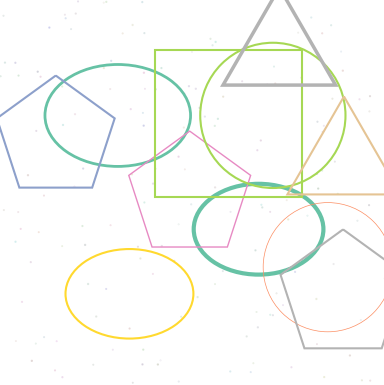[{"shape": "oval", "thickness": 2, "radius": 0.95, "center": [0.306, 0.7]}, {"shape": "oval", "thickness": 3, "radius": 0.84, "center": [0.672, 0.405]}, {"shape": "circle", "thickness": 0.5, "radius": 0.84, "center": [0.851, 0.306]}, {"shape": "pentagon", "thickness": 1.5, "radius": 0.8, "center": [0.145, 0.643]}, {"shape": "pentagon", "thickness": 1, "radius": 0.83, "center": [0.493, 0.493]}, {"shape": "circle", "thickness": 1.5, "radius": 0.94, "center": [0.709, 0.7]}, {"shape": "square", "thickness": 1.5, "radius": 0.96, "center": [0.593, 0.679]}, {"shape": "oval", "thickness": 1.5, "radius": 0.83, "center": [0.336, 0.237]}, {"shape": "triangle", "thickness": 1.5, "radius": 0.85, "center": [0.893, 0.58]}, {"shape": "pentagon", "thickness": 1.5, "radius": 0.85, "center": [0.891, 0.233]}, {"shape": "triangle", "thickness": 2.5, "radius": 0.84, "center": [0.726, 0.863]}]